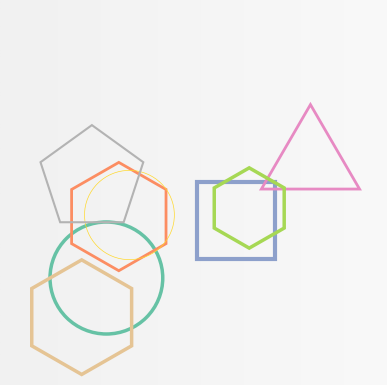[{"shape": "circle", "thickness": 2.5, "radius": 0.73, "center": [0.275, 0.278]}, {"shape": "hexagon", "thickness": 2, "radius": 0.7, "center": [0.307, 0.438]}, {"shape": "square", "thickness": 3, "radius": 0.5, "center": [0.609, 0.426]}, {"shape": "triangle", "thickness": 2, "radius": 0.73, "center": [0.801, 0.582]}, {"shape": "hexagon", "thickness": 2.5, "radius": 0.52, "center": [0.643, 0.46]}, {"shape": "circle", "thickness": 0.5, "radius": 0.58, "center": [0.334, 0.442]}, {"shape": "hexagon", "thickness": 2.5, "radius": 0.74, "center": [0.211, 0.176]}, {"shape": "pentagon", "thickness": 1.5, "radius": 0.7, "center": [0.237, 0.536]}]